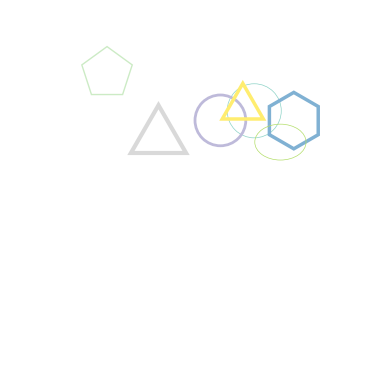[{"shape": "circle", "thickness": 0.5, "radius": 0.35, "center": [0.66, 0.712]}, {"shape": "circle", "thickness": 2, "radius": 0.33, "center": [0.572, 0.687]}, {"shape": "hexagon", "thickness": 2.5, "radius": 0.37, "center": [0.763, 0.687]}, {"shape": "oval", "thickness": 0.5, "radius": 0.33, "center": [0.728, 0.631]}, {"shape": "triangle", "thickness": 3, "radius": 0.41, "center": [0.412, 0.644]}, {"shape": "pentagon", "thickness": 1, "radius": 0.34, "center": [0.278, 0.81]}, {"shape": "triangle", "thickness": 2.5, "radius": 0.31, "center": [0.631, 0.722]}]